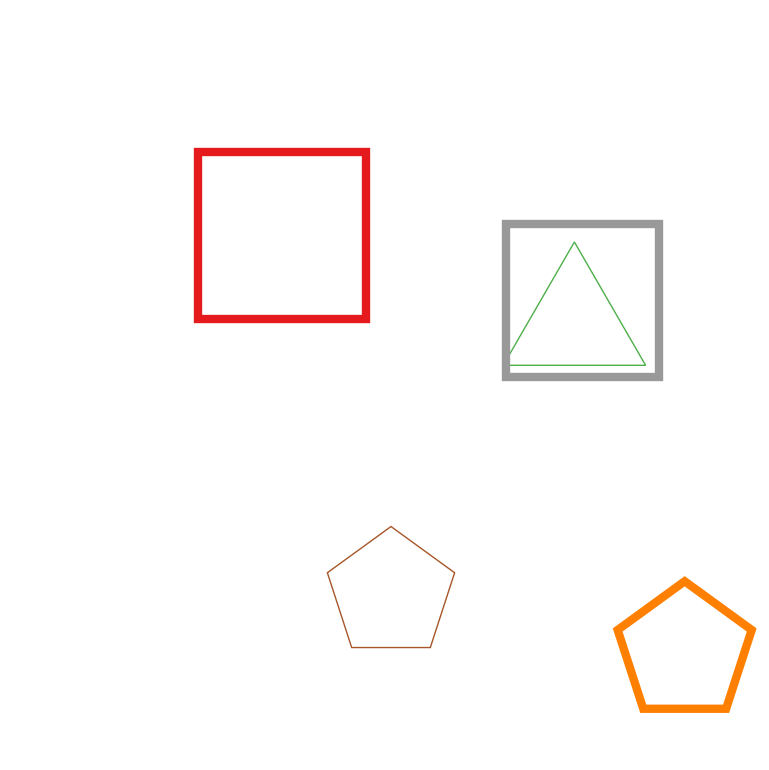[{"shape": "square", "thickness": 3, "radius": 0.54, "center": [0.366, 0.694]}, {"shape": "triangle", "thickness": 0.5, "radius": 0.53, "center": [0.746, 0.579]}, {"shape": "pentagon", "thickness": 3, "radius": 0.46, "center": [0.889, 0.154]}, {"shape": "pentagon", "thickness": 0.5, "radius": 0.43, "center": [0.508, 0.229]}, {"shape": "square", "thickness": 3, "radius": 0.5, "center": [0.757, 0.609]}]